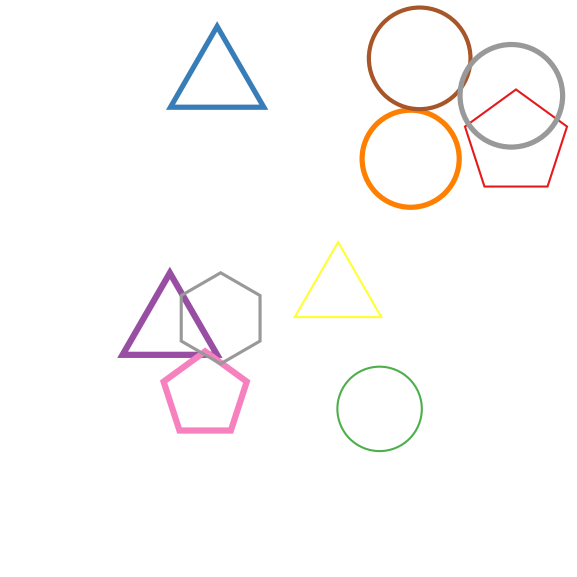[{"shape": "pentagon", "thickness": 1, "radius": 0.46, "center": [0.894, 0.751]}, {"shape": "triangle", "thickness": 2.5, "radius": 0.47, "center": [0.376, 0.86]}, {"shape": "circle", "thickness": 1, "radius": 0.37, "center": [0.657, 0.291]}, {"shape": "triangle", "thickness": 3, "radius": 0.47, "center": [0.294, 0.432]}, {"shape": "circle", "thickness": 2.5, "radius": 0.42, "center": [0.711, 0.724]}, {"shape": "triangle", "thickness": 1, "radius": 0.43, "center": [0.585, 0.493]}, {"shape": "circle", "thickness": 2, "radius": 0.44, "center": [0.727, 0.898]}, {"shape": "pentagon", "thickness": 3, "radius": 0.38, "center": [0.355, 0.315]}, {"shape": "circle", "thickness": 2.5, "radius": 0.44, "center": [0.885, 0.833]}, {"shape": "hexagon", "thickness": 1.5, "radius": 0.39, "center": [0.382, 0.448]}]